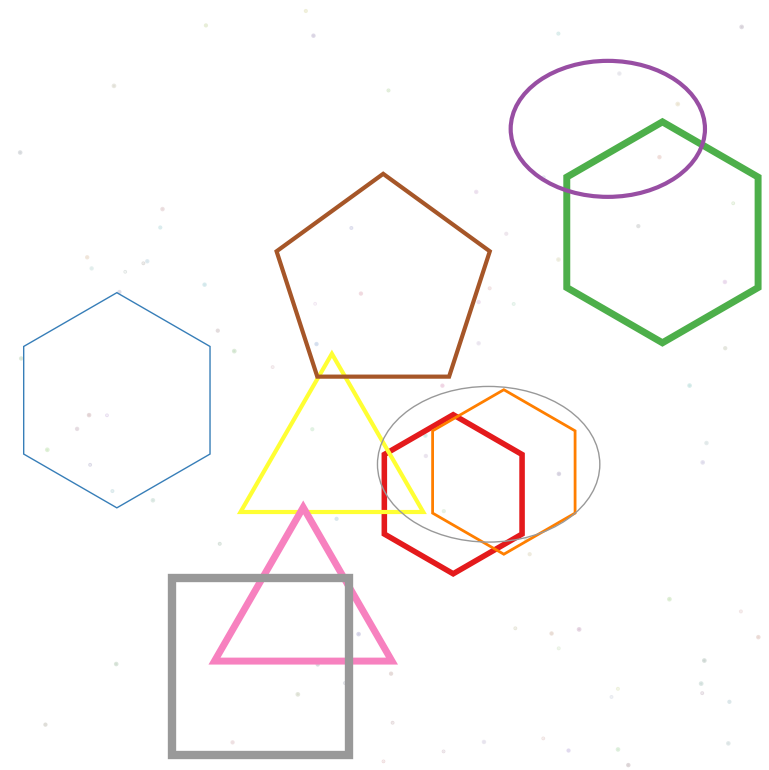[{"shape": "hexagon", "thickness": 2, "radius": 0.52, "center": [0.589, 0.358]}, {"shape": "hexagon", "thickness": 0.5, "radius": 0.7, "center": [0.152, 0.48]}, {"shape": "hexagon", "thickness": 2.5, "radius": 0.72, "center": [0.86, 0.698]}, {"shape": "oval", "thickness": 1.5, "radius": 0.63, "center": [0.789, 0.833]}, {"shape": "hexagon", "thickness": 1, "radius": 0.53, "center": [0.654, 0.387]}, {"shape": "triangle", "thickness": 1.5, "radius": 0.68, "center": [0.431, 0.404]}, {"shape": "pentagon", "thickness": 1.5, "radius": 0.73, "center": [0.498, 0.629]}, {"shape": "triangle", "thickness": 2.5, "radius": 0.67, "center": [0.394, 0.208]}, {"shape": "oval", "thickness": 0.5, "radius": 0.72, "center": [0.635, 0.397]}, {"shape": "square", "thickness": 3, "radius": 0.58, "center": [0.338, 0.134]}]